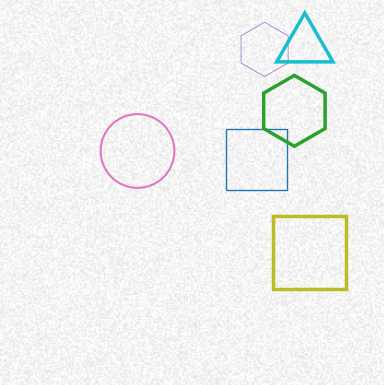[{"shape": "square", "thickness": 1, "radius": 0.4, "center": [0.666, 0.585]}, {"shape": "hexagon", "thickness": 2.5, "radius": 0.46, "center": [0.765, 0.712]}, {"shape": "hexagon", "thickness": 0.5, "radius": 0.35, "center": [0.687, 0.872]}, {"shape": "circle", "thickness": 1.5, "radius": 0.48, "center": [0.357, 0.608]}, {"shape": "square", "thickness": 2.5, "radius": 0.47, "center": [0.803, 0.343]}, {"shape": "triangle", "thickness": 2.5, "radius": 0.42, "center": [0.792, 0.882]}]